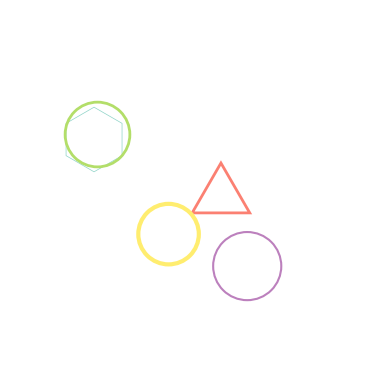[{"shape": "hexagon", "thickness": 0.5, "radius": 0.42, "center": [0.244, 0.638]}, {"shape": "triangle", "thickness": 2, "radius": 0.43, "center": [0.574, 0.49]}, {"shape": "circle", "thickness": 2, "radius": 0.42, "center": [0.253, 0.651]}, {"shape": "circle", "thickness": 1.5, "radius": 0.44, "center": [0.642, 0.309]}, {"shape": "circle", "thickness": 3, "radius": 0.39, "center": [0.438, 0.392]}]